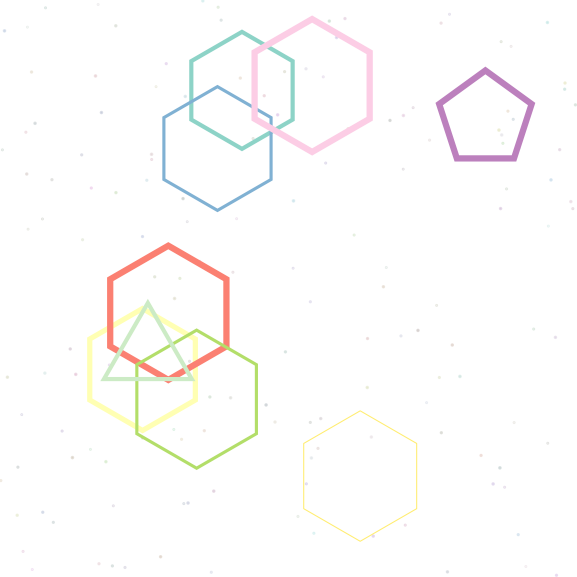[{"shape": "hexagon", "thickness": 2, "radius": 0.51, "center": [0.419, 0.843]}, {"shape": "hexagon", "thickness": 2.5, "radius": 0.53, "center": [0.247, 0.359]}, {"shape": "hexagon", "thickness": 3, "radius": 0.58, "center": [0.291, 0.457]}, {"shape": "hexagon", "thickness": 1.5, "radius": 0.54, "center": [0.377, 0.742]}, {"shape": "hexagon", "thickness": 1.5, "radius": 0.6, "center": [0.34, 0.308]}, {"shape": "hexagon", "thickness": 3, "radius": 0.58, "center": [0.541, 0.851]}, {"shape": "pentagon", "thickness": 3, "radius": 0.42, "center": [0.841, 0.793]}, {"shape": "triangle", "thickness": 2, "radius": 0.44, "center": [0.256, 0.387]}, {"shape": "hexagon", "thickness": 0.5, "radius": 0.56, "center": [0.624, 0.175]}]